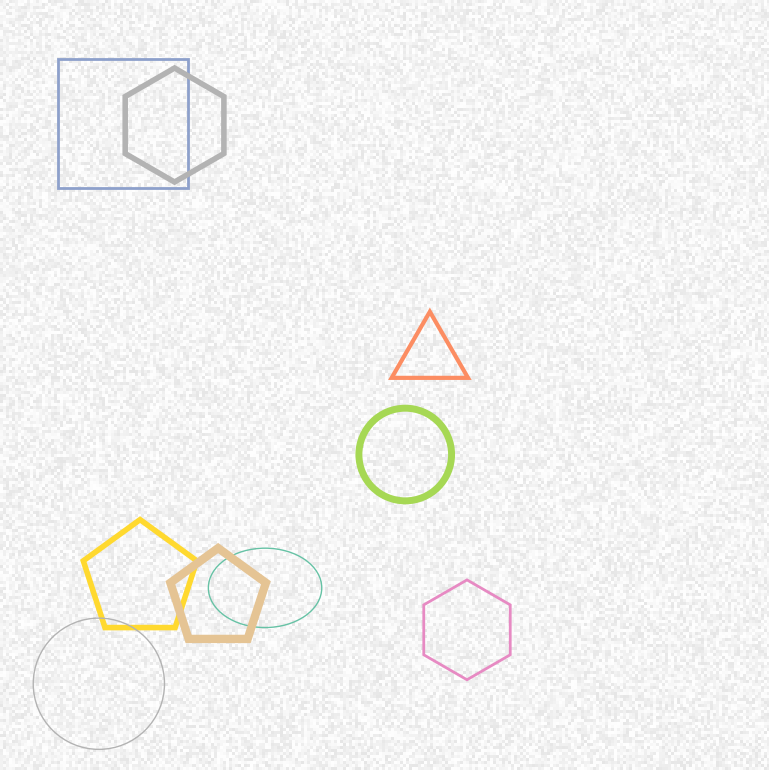[{"shape": "oval", "thickness": 0.5, "radius": 0.37, "center": [0.344, 0.237]}, {"shape": "triangle", "thickness": 1.5, "radius": 0.29, "center": [0.558, 0.538]}, {"shape": "square", "thickness": 1, "radius": 0.42, "center": [0.16, 0.84]}, {"shape": "hexagon", "thickness": 1, "radius": 0.32, "center": [0.606, 0.182]}, {"shape": "circle", "thickness": 2.5, "radius": 0.3, "center": [0.526, 0.41]}, {"shape": "pentagon", "thickness": 2, "radius": 0.39, "center": [0.182, 0.248]}, {"shape": "pentagon", "thickness": 3, "radius": 0.33, "center": [0.283, 0.223]}, {"shape": "hexagon", "thickness": 2, "radius": 0.37, "center": [0.227, 0.838]}, {"shape": "circle", "thickness": 0.5, "radius": 0.43, "center": [0.128, 0.112]}]